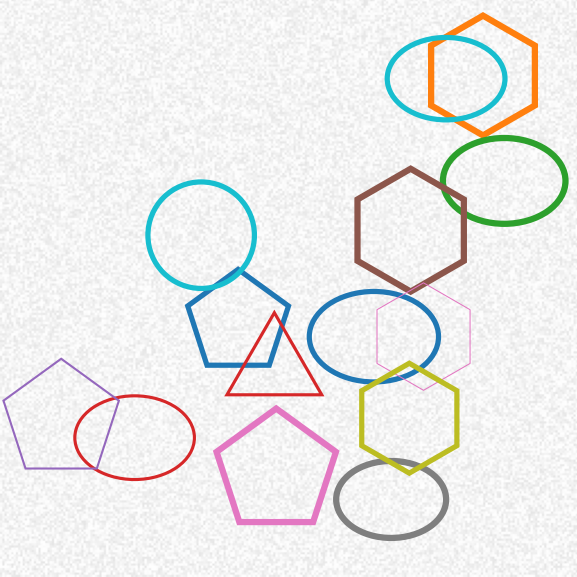[{"shape": "oval", "thickness": 2.5, "radius": 0.56, "center": [0.647, 0.416]}, {"shape": "pentagon", "thickness": 2.5, "radius": 0.46, "center": [0.412, 0.441]}, {"shape": "hexagon", "thickness": 3, "radius": 0.52, "center": [0.836, 0.868]}, {"shape": "oval", "thickness": 3, "radius": 0.53, "center": [0.873, 0.686]}, {"shape": "oval", "thickness": 1.5, "radius": 0.52, "center": [0.233, 0.241]}, {"shape": "triangle", "thickness": 1.5, "radius": 0.47, "center": [0.475, 0.363]}, {"shape": "pentagon", "thickness": 1, "radius": 0.53, "center": [0.106, 0.273]}, {"shape": "hexagon", "thickness": 3, "radius": 0.53, "center": [0.711, 0.601]}, {"shape": "pentagon", "thickness": 3, "radius": 0.54, "center": [0.478, 0.183]}, {"shape": "hexagon", "thickness": 0.5, "radius": 0.47, "center": [0.733, 0.416]}, {"shape": "oval", "thickness": 3, "radius": 0.48, "center": [0.677, 0.134]}, {"shape": "hexagon", "thickness": 2.5, "radius": 0.48, "center": [0.709, 0.275]}, {"shape": "circle", "thickness": 2.5, "radius": 0.46, "center": [0.348, 0.592]}, {"shape": "oval", "thickness": 2.5, "radius": 0.51, "center": [0.772, 0.863]}]